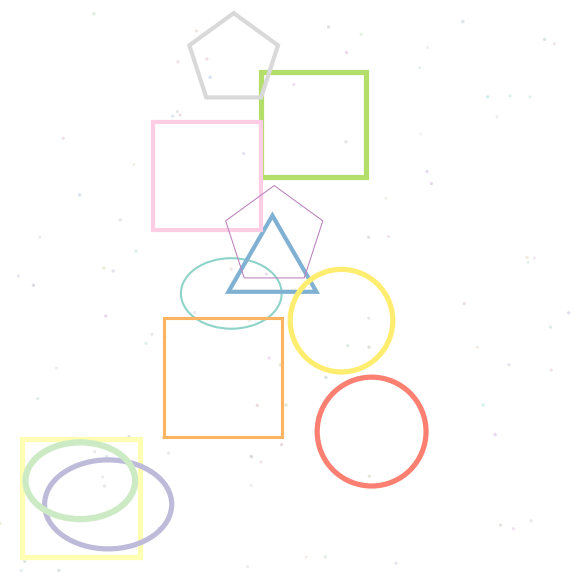[{"shape": "oval", "thickness": 1, "radius": 0.44, "center": [0.4, 0.491]}, {"shape": "square", "thickness": 2.5, "radius": 0.51, "center": [0.14, 0.137]}, {"shape": "oval", "thickness": 2.5, "radius": 0.55, "center": [0.187, 0.126]}, {"shape": "circle", "thickness": 2.5, "radius": 0.47, "center": [0.643, 0.252]}, {"shape": "triangle", "thickness": 2, "radius": 0.44, "center": [0.472, 0.538]}, {"shape": "square", "thickness": 1.5, "radius": 0.51, "center": [0.386, 0.346]}, {"shape": "square", "thickness": 2.5, "radius": 0.46, "center": [0.543, 0.783]}, {"shape": "square", "thickness": 2, "radius": 0.47, "center": [0.358, 0.694]}, {"shape": "pentagon", "thickness": 2, "radius": 0.4, "center": [0.405, 0.896]}, {"shape": "pentagon", "thickness": 0.5, "radius": 0.44, "center": [0.475, 0.589]}, {"shape": "oval", "thickness": 3, "radius": 0.47, "center": [0.139, 0.167]}, {"shape": "circle", "thickness": 2.5, "radius": 0.44, "center": [0.591, 0.444]}]